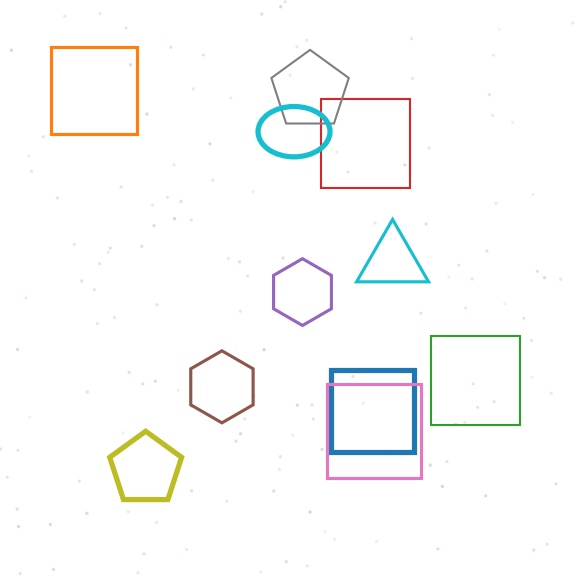[{"shape": "square", "thickness": 2.5, "radius": 0.36, "center": [0.645, 0.287]}, {"shape": "square", "thickness": 1.5, "radius": 0.37, "center": [0.163, 0.842]}, {"shape": "square", "thickness": 1, "radius": 0.38, "center": [0.823, 0.34]}, {"shape": "square", "thickness": 1, "radius": 0.38, "center": [0.633, 0.751]}, {"shape": "hexagon", "thickness": 1.5, "radius": 0.29, "center": [0.524, 0.493]}, {"shape": "hexagon", "thickness": 1.5, "radius": 0.31, "center": [0.384, 0.329]}, {"shape": "square", "thickness": 1.5, "radius": 0.41, "center": [0.647, 0.253]}, {"shape": "pentagon", "thickness": 1, "radius": 0.35, "center": [0.537, 0.842]}, {"shape": "pentagon", "thickness": 2.5, "radius": 0.33, "center": [0.252, 0.187]}, {"shape": "triangle", "thickness": 1.5, "radius": 0.36, "center": [0.68, 0.547]}, {"shape": "oval", "thickness": 2.5, "radius": 0.31, "center": [0.509, 0.771]}]